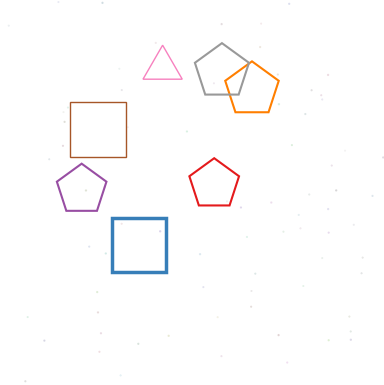[{"shape": "pentagon", "thickness": 1.5, "radius": 0.34, "center": [0.556, 0.521]}, {"shape": "square", "thickness": 2.5, "radius": 0.35, "center": [0.362, 0.364]}, {"shape": "pentagon", "thickness": 1.5, "radius": 0.34, "center": [0.212, 0.507]}, {"shape": "pentagon", "thickness": 1.5, "radius": 0.37, "center": [0.654, 0.768]}, {"shape": "square", "thickness": 1, "radius": 0.36, "center": [0.254, 0.664]}, {"shape": "triangle", "thickness": 1, "radius": 0.29, "center": [0.422, 0.824]}, {"shape": "pentagon", "thickness": 1.5, "radius": 0.37, "center": [0.576, 0.814]}]